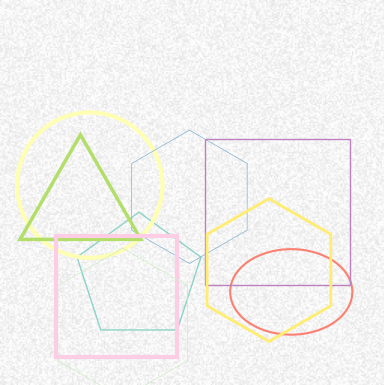[{"shape": "pentagon", "thickness": 1, "radius": 0.85, "center": [0.361, 0.28]}, {"shape": "circle", "thickness": 3, "radius": 0.94, "center": [0.233, 0.519]}, {"shape": "oval", "thickness": 1.5, "radius": 0.79, "center": [0.757, 0.242]}, {"shape": "hexagon", "thickness": 0.5, "radius": 0.87, "center": [0.492, 0.489]}, {"shape": "triangle", "thickness": 2.5, "radius": 0.91, "center": [0.209, 0.469]}, {"shape": "square", "thickness": 3, "radius": 0.78, "center": [0.303, 0.23]}, {"shape": "square", "thickness": 1, "radius": 0.95, "center": [0.721, 0.449]}, {"shape": "hexagon", "thickness": 0.5, "radius": 0.97, "center": [0.319, 0.161]}, {"shape": "hexagon", "thickness": 2, "radius": 0.93, "center": [0.699, 0.299]}]